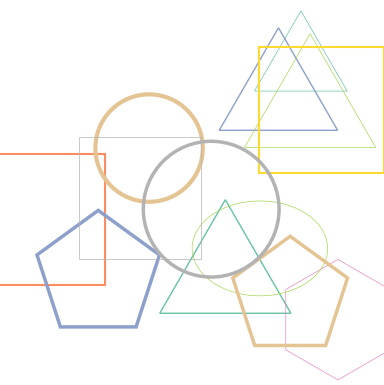[{"shape": "triangle", "thickness": 1, "radius": 0.98, "center": [0.585, 0.285]}, {"shape": "triangle", "thickness": 0.5, "radius": 0.69, "center": [0.781, 0.833]}, {"shape": "square", "thickness": 1.5, "radius": 0.85, "center": [0.101, 0.429]}, {"shape": "triangle", "thickness": 1, "radius": 0.89, "center": [0.723, 0.75]}, {"shape": "pentagon", "thickness": 2.5, "radius": 0.84, "center": [0.255, 0.286]}, {"shape": "hexagon", "thickness": 0.5, "radius": 0.78, "center": [0.878, 0.17]}, {"shape": "oval", "thickness": 0.5, "radius": 0.88, "center": [0.675, 0.355]}, {"shape": "triangle", "thickness": 0.5, "radius": 0.98, "center": [0.805, 0.716]}, {"shape": "square", "thickness": 1.5, "radius": 0.81, "center": [0.835, 0.715]}, {"shape": "pentagon", "thickness": 2.5, "radius": 0.78, "center": [0.754, 0.229]}, {"shape": "circle", "thickness": 3, "radius": 0.7, "center": [0.387, 0.615]}, {"shape": "circle", "thickness": 2.5, "radius": 0.88, "center": [0.549, 0.457]}, {"shape": "square", "thickness": 0.5, "radius": 0.79, "center": [0.364, 0.485]}]